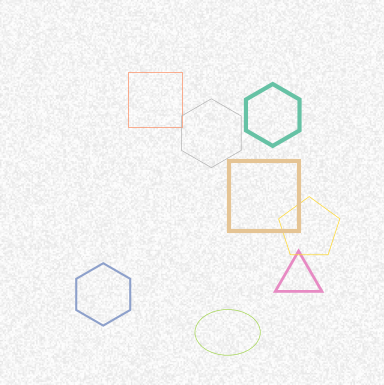[{"shape": "hexagon", "thickness": 3, "radius": 0.4, "center": [0.708, 0.701]}, {"shape": "square", "thickness": 0.5, "radius": 0.35, "center": [0.402, 0.741]}, {"shape": "hexagon", "thickness": 1.5, "radius": 0.4, "center": [0.268, 0.235]}, {"shape": "triangle", "thickness": 2, "radius": 0.35, "center": [0.776, 0.278]}, {"shape": "oval", "thickness": 0.5, "radius": 0.42, "center": [0.591, 0.137]}, {"shape": "pentagon", "thickness": 0.5, "radius": 0.42, "center": [0.803, 0.406]}, {"shape": "square", "thickness": 3, "radius": 0.45, "center": [0.686, 0.491]}, {"shape": "hexagon", "thickness": 0.5, "radius": 0.45, "center": [0.549, 0.654]}]